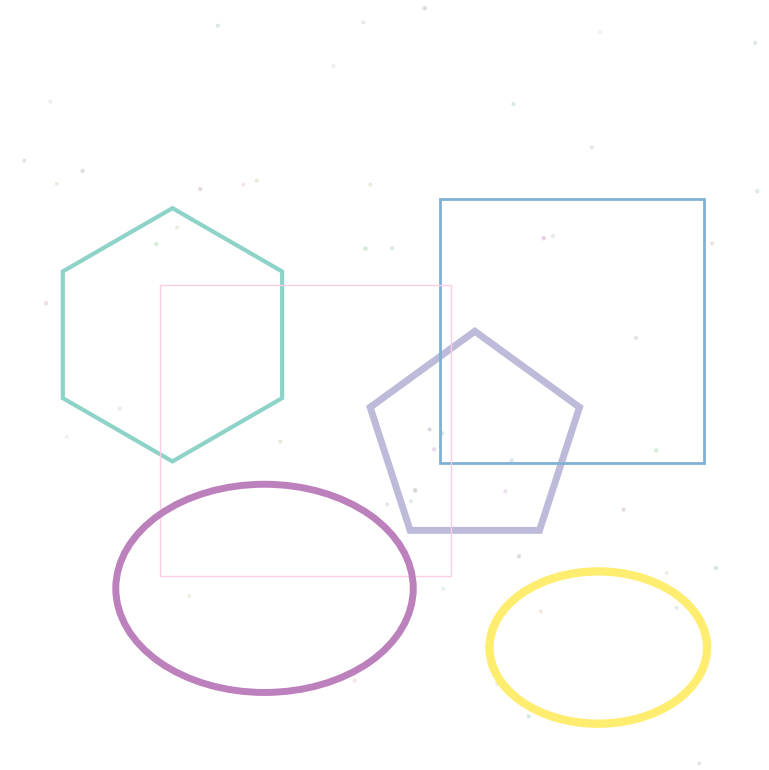[{"shape": "hexagon", "thickness": 1.5, "radius": 0.82, "center": [0.224, 0.565]}, {"shape": "pentagon", "thickness": 2.5, "radius": 0.71, "center": [0.617, 0.427]}, {"shape": "square", "thickness": 1, "radius": 0.86, "center": [0.743, 0.57]}, {"shape": "square", "thickness": 0.5, "radius": 0.95, "center": [0.397, 0.441]}, {"shape": "oval", "thickness": 2.5, "radius": 0.97, "center": [0.344, 0.236]}, {"shape": "oval", "thickness": 3, "radius": 0.71, "center": [0.777, 0.159]}]